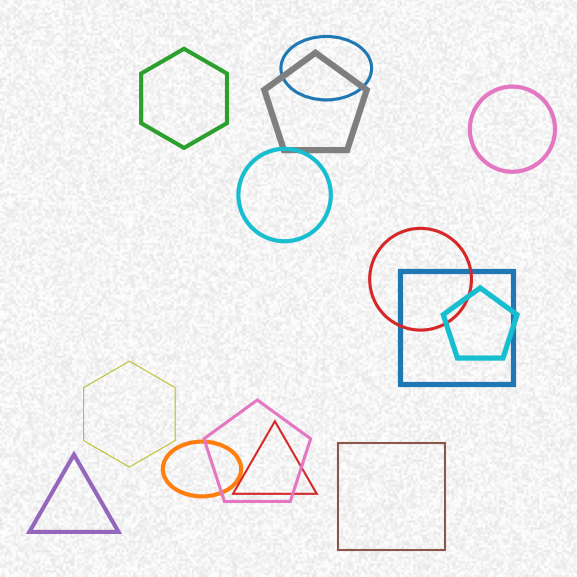[{"shape": "square", "thickness": 2.5, "radius": 0.49, "center": [0.791, 0.432]}, {"shape": "oval", "thickness": 1.5, "radius": 0.39, "center": [0.565, 0.881]}, {"shape": "oval", "thickness": 2, "radius": 0.34, "center": [0.35, 0.187]}, {"shape": "hexagon", "thickness": 2, "radius": 0.43, "center": [0.319, 0.829]}, {"shape": "circle", "thickness": 1.5, "radius": 0.44, "center": [0.728, 0.516]}, {"shape": "triangle", "thickness": 1, "radius": 0.42, "center": [0.476, 0.186]}, {"shape": "triangle", "thickness": 2, "radius": 0.45, "center": [0.128, 0.123]}, {"shape": "square", "thickness": 1, "radius": 0.46, "center": [0.678, 0.139]}, {"shape": "pentagon", "thickness": 1.5, "radius": 0.49, "center": [0.446, 0.209]}, {"shape": "circle", "thickness": 2, "radius": 0.37, "center": [0.887, 0.775]}, {"shape": "pentagon", "thickness": 3, "radius": 0.47, "center": [0.546, 0.815]}, {"shape": "hexagon", "thickness": 0.5, "radius": 0.46, "center": [0.224, 0.282]}, {"shape": "pentagon", "thickness": 2.5, "radius": 0.34, "center": [0.831, 0.433]}, {"shape": "circle", "thickness": 2, "radius": 0.4, "center": [0.493, 0.661]}]